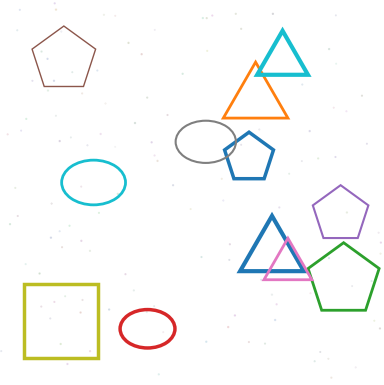[{"shape": "triangle", "thickness": 3, "radius": 0.48, "center": [0.707, 0.344]}, {"shape": "pentagon", "thickness": 2.5, "radius": 0.33, "center": [0.647, 0.59]}, {"shape": "triangle", "thickness": 2, "radius": 0.48, "center": [0.664, 0.742]}, {"shape": "pentagon", "thickness": 2, "radius": 0.48, "center": [0.893, 0.273]}, {"shape": "oval", "thickness": 2.5, "radius": 0.36, "center": [0.383, 0.146]}, {"shape": "pentagon", "thickness": 1.5, "radius": 0.38, "center": [0.885, 0.443]}, {"shape": "pentagon", "thickness": 1, "radius": 0.43, "center": [0.166, 0.846]}, {"shape": "triangle", "thickness": 2, "radius": 0.36, "center": [0.748, 0.309]}, {"shape": "oval", "thickness": 1.5, "radius": 0.39, "center": [0.535, 0.632]}, {"shape": "square", "thickness": 2.5, "radius": 0.48, "center": [0.158, 0.166]}, {"shape": "triangle", "thickness": 3, "radius": 0.38, "center": [0.734, 0.844]}, {"shape": "oval", "thickness": 2, "radius": 0.41, "center": [0.243, 0.526]}]